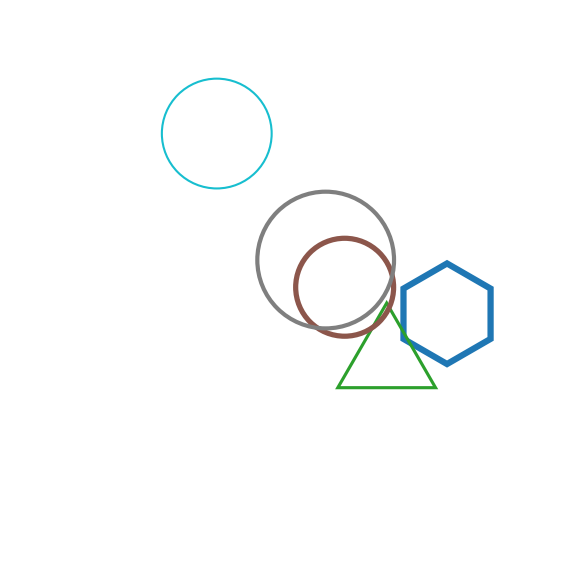[{"shape": "hexagon", "thickness": 3, "radius": 0.44, "center": [0.774, 0.456]}, {"shape": "triangle", "thickness": 1.5, "radius": 0.49, "center": [0.67, 0.377]}, {"shape": "circle", "thickness": 2.5, "radius": 0.42, "center": [0.597, 0.502]}, {"shape": "circle", "thickness": 2, "radius": 0.59, "center": [0.564, 0.549]}, {"shape": "circle", "thickness": 1, "radius": 0.48, "center": [0.375, 0.768]}]